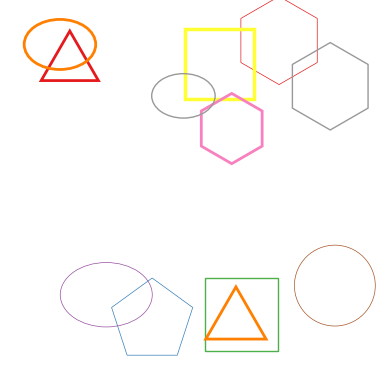[{"shape": "triangle", "thickness": 2, "radius": 0.43, "center": [0.181, 0.834]}, {"shape": "hexagon", "thickness": 0.5, "radius": 0.57, "center": [0.725, 0.895]}, {"shape": "pentagon", "thickness": 0.5, "radius": 0.55, "center": [0.395, 0.167]}, {"shape": "square", "thickness": 1, "radius": 0.47, "center": [0.627, 0.183]}, {"shape": "oval", "thickness": 0.5, "radius": 0.6, "center": [0.276, 0.234]}, {"shape": "triangle", "thickness": 2, "radius": 0.45, "center": [0.613, 0.164]}, {"shape": "oval", "thickness": 2, "radius": 0.46, "center": [0.156, 0.885]}, {"shape": "square", "thickness": 2.5, "radius": 0.45, "center": [0.57, 0.833]}, {"shape": "circle", "thickness": 0.5, "radius": 0.53, "center": [0.87, 0.258]}, {"shape": "hexagon", "thickness": 2, "radius": 0.46, "center": [0.602, 0.666]}, {"shape": "hexagon", "thickness": 1, "radius": 0.57, "center": [0.858, 0.776]}, {"shape": "oval", "thickness": 1, "radius": 0.41, "center": [0.476, 0.751]}]